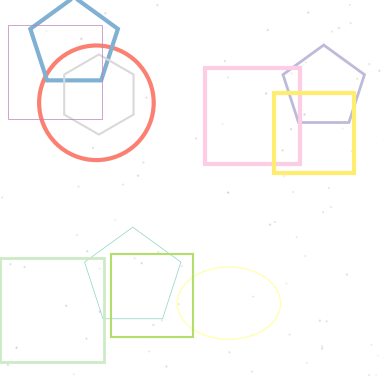[{"shape": "pentagon", "thickness": 0.5, "radius": 0.66, "center": [0.345, 0.278]}, {"shape": "oval", "thickness": 1, "radius": 0.67, "center": [0.594, 0.212]}, {"shape": "pentagon", "thickness": 2, "radius": 0.56, "center": [0.841, 0.772]}, {"shape": "circle", "thickness": 3, "radius": 0.74, "center": [0.25, 0.733]}, {"shape": "pentagon", "thickness": 3, "radius": 0.6, "center": [0.192, 0.888]}, {"shape": "square", "thickness": 1.5, "radius": 0.54, "center": [0.395, 0.232]}, {"shape": "square", "thickness": 3, "radius": 0.62, "center": [0.656, 0.698]}, {"shape": "hexagon", "thickness": 1.5, "radius": 0.52, "center": [0.257, 0.754]}, {"shape": "square", "thickness": 0.5, "radius": 0.61, "center": [0.144, 0.814]}, {"shape": "square", "thickness": 2, "radius": 0.68, "center": [0.135, 0.196]}, {"shape": "square", "thickness": 3, "radius": 0.52, "center": [0.816, 0.655]}]